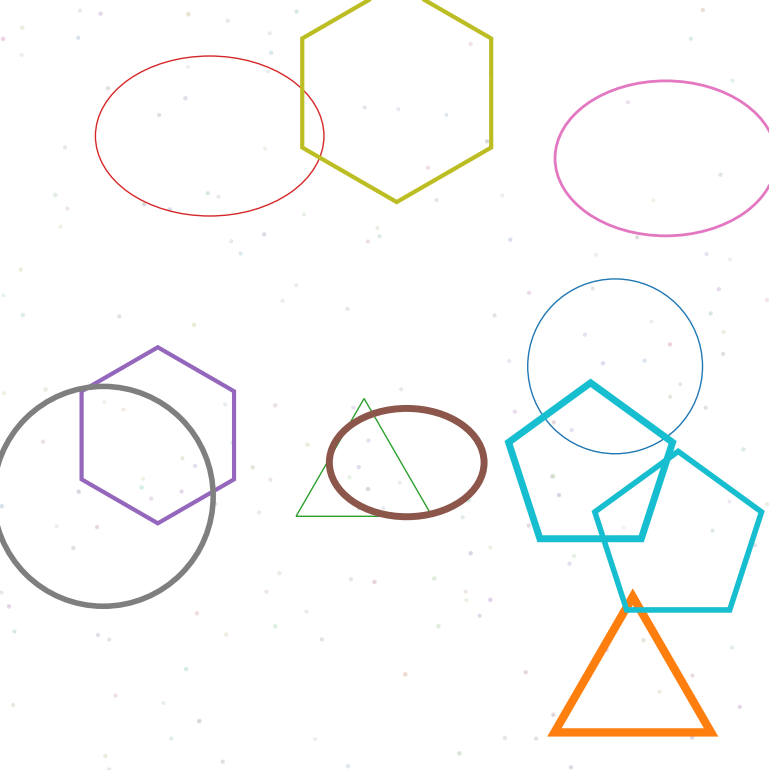[{"shape": "circle", "thickness": 0.5, "radius": 0.57, "center": [0.799, 0.524]}, {"shape": "triangle", "thickness": 3, "radius": 0.59, "center": [0.822, 0.108]}, {"shape": "triangle", "thickness": 0.5, "radius": 0.51, "center": [0.473, 0.38]}, {"shape": "oval", "thickness": 0.5, "radius": 0.74, "center": [0.272, 0.823]}, {"shape": "hexagon", "thickness": 1.5, "radius": 0.57, "center": [0.205, 0.435]}, {"shape": "oval", "thickness": 2.5, "radius": 0.5, "center": [0.528, 0.399]}, {"shape": "oval", "thickness": 1, "radius": 0.72, "center": [0.865, 0.794]}, {"shape": "circle", "thickness": 2, "radius": 0.71, "center": [0.134, 0.355]}, {"shape": "hexagon", "thickness": 1.5, "radius": 0.71, "center": [0.515, 0.879]}, {"shape": "pentagon", "thickness": 2.5, "radius": 0.56, "center": [0.767, 0.391]}, {"shape": "pentagon", "thickness": 2, "radius": 0.57, "center": [0.881, 0.3]}]